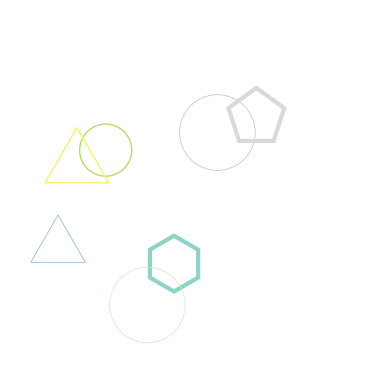[{"shape": "hexagon", "thickness": 3, "radius": 0.36, "center": [0.452, 0.315]}, {"shape": "circle", "thickness": 0.5, "radius": 0.49, "center": [0.565, 0.656]}, {"shape": "triangle", "thickness": 0.5, "radius": 0.41, "center": [0.151, 0.36]}, {"shape": "circle", "thickness": 1, "radius": 0.34, "center": [0.274, 0.61]}, {"shape": "pentagon", "thickness": 3, "radius": 0.38, "center": [0.666, 0.695]}, {"shape": "circle", "thickness": 0.5, "radius": 0.49, "center": [0.383, 0.208]}, {"shape": "triangle", "thickness": 1, "radius": 0.48, "center": [0.2, 0.573]}]